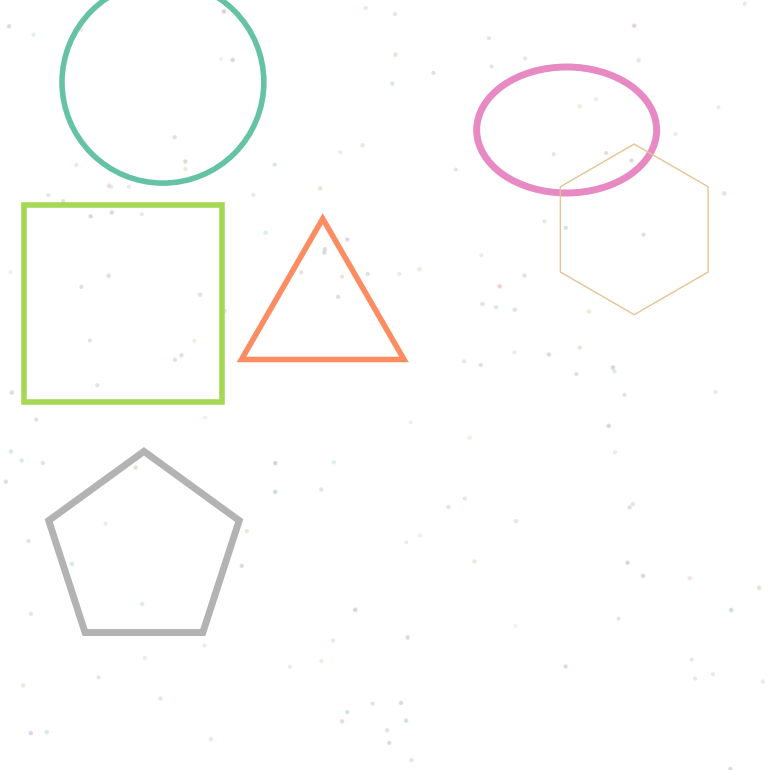[{"shape": "circle", "thickness": 2, "radius": 0.66, "center": [0.212, 0.893]}, {"shape": "triangle", "thickness": 2, "radius": 0.61, "center": [0.419, 0.594]}, {"shape": "oval", "thickness": 2.5, "radius": 0.58, "center": [0.736, 0.831]}, {"shape": "square", "thickness": 2, "radius": 0.64, "center": [0.16, 0.606]}, {"shape": "hexagon", "thickness": 0.5, "radius": 0.55, "center": [0.824, 0.702]}, {"shape": "pentagon", "thickness": 2.5, "radius": 0.65, "center": [0.187, 0.284]}]